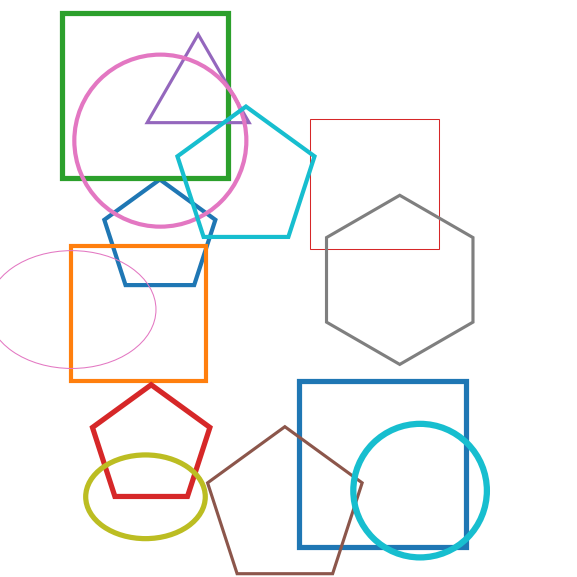[{"shape": "pentagon", "thickness": 2, "radius": 0.51, "center": [0.277, 0.587]}, {"shape": "square", "thickness": 2.5, "radius": 0.72, "center": [0.662, 0.196]}, {"shape": "square", "thickness": 2, "radius": 0.58, "center": [0.24, 0.456]}, {"shape": "square", "thickness": 2.5, "radius": 0.72, "center": [0.251, 0.834]}, {"shape": "square", "thickness": 0.5, "radius": 0.56, "center": [0.648, 0.68]}, {"shape": "pentagon", "thickness": 2.5, "radius": 0.53, "center": [0.262, 0.226]}, {"shape": "triangle", "thickness": 1.5, "radius": 0.51, "center": [0.343, 0.838]}, {"shape": "pentagon", "thickness": 1.5, "radius": 0.7, "center": [0.493, 0.12]}, {"shape": "circle", "thickness": 2, "radius": 0.74, "center": [0.278, 0.756]}, {"shape": "oval", "thickness": 0.5, "radius": 0.73, "center": [0.124, 0.463]}, {"shape": "hexagon", "thickness": 1.5, "radius": 0.73, "center": [0.692, 0.515]}, {"shape": "oval", "thickness": 2.5, "radius": 0.52, "center": [0.252, 0.139]}, {"shape": "circle", "thickness": 3, "radius": 0.58, "center": [0.727, 0.15]}, {"shape": "pentagon", "thickness": 2, "radius": 0.62, "center": [0.426, 0.69]}]